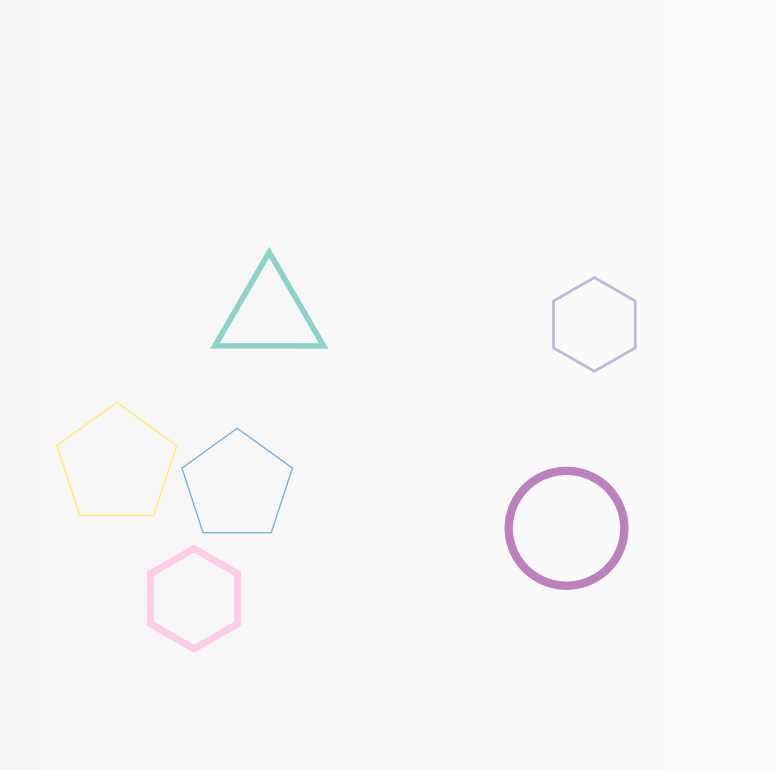[{"shape": "triangle", "thickness": 2, "radius": 0.41, "center": [0.347, 0.591]}, {"shape": "hexagon", "thickness": 1, "radius": 0.3, "center": [0.767, 0.579]}, {"shape": "pentagon", "thickness": 0.5, "radius": 0.37, "center": [0.306, 0.369]}, {"shape": "hexagon", "thickness": 2.5, "radius": 0.32, "center": [0.25, 0.222]}, {"shape": "circle", "thickness": 3, "radius": 0.37, "center": [0.731, 0.314]}, {"shape": "pentagon", "thickness": 0.5, "radius": 0.41, "center": [0.151, 0.396]}]